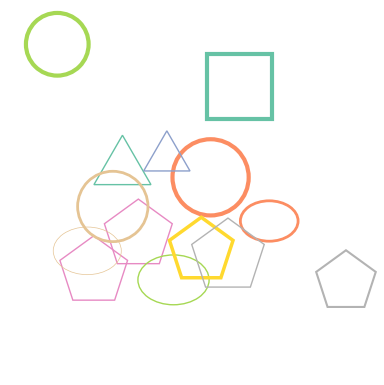[{"shape": "triangle", "thickness": 1, "radius": 0.43, "center": [0.318, 0.563]}, {"shape": "square", "thickness": 3, "radius": 0.43, "center": [0.622, 0.775]}, {"shape": "oval", "thickness": 2, "radius": 0.37, "center": [0.699, 0.426]}, {"shape": "circle", "thickness": 3, "radius": 0.49, "center": [0.547, 0.539]}, {"shape": "triangle", "thickness": 1, "radius": 0.35, "center": [0.433, 0.591]}, {"shape": "pentagon", "thickness": 1, "radius": 0.46, "center": [0.243, 0.295]}, {"shape": "pentagon", "thickness": 1, "radius": 0.46, "center": [0.359, 0.39]}, {"shape": "oval", "thickness": 1, "radius": 0.46, "center": [0.451, 0.273]}, {"shape": "circle", "thickness": 3, "radius": 0.41, "center": [0.149, 0.885]}, {"shape": "pentagon", "thickness": 2.5, "radius": 0.43, "center": [0.523, 0.349]}, {"shape": "circle", "thickness": 2, "radius": 0.46, "center": [0.293, 0.464]}, {"shape": "oval", "thickness": 0.5, "radius": 0.44, "center": [0.227, 0.348]}, {"shape": "pentagon", "thickness": 1, "radius": 0.5, "center": [0.592, 0.334]}, {"shape": "pentagon", "thickness": 1.5, "radius": 0.41, "center": [0.899, 0.269]}]